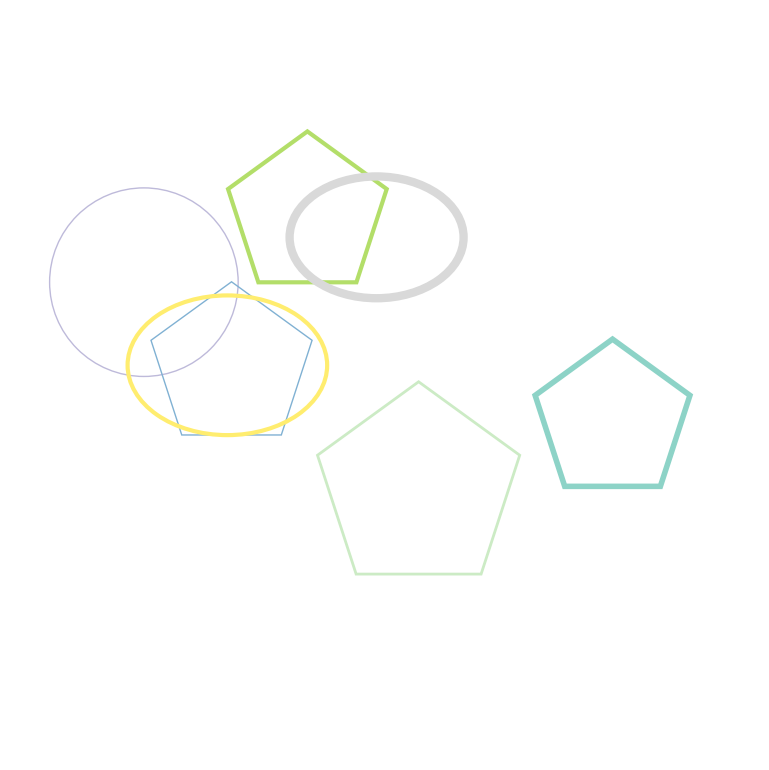[{"shape": "pentagon", "thickness": 2, "radius": 0.53, "center": [0.796, 0.454]}, {"shape": "circle", "thickness": 0.5, "radius": 0.61, "center": [0.187, 0.634]}, {"shape": "pentagon", "thickness": 0.5, "radius": 0.55, "center": [0.301, 0.524]}, {"shape": "pentagon", "thickness": 1.5, "radius": 0.54, "center": [0.399, 0.721]}, {"shape": "oval", "thickness": 3, "radius": 0.56, "center": [0.489, 0.692]}, {"shape": "pentagon", "thickness": 1, "radius": 0.69, "center": [0.544, 0.366]}, {"shape": "oval", "thickness": 1.5, "radius": 0.65, "center": [0.295, 0.526]}]